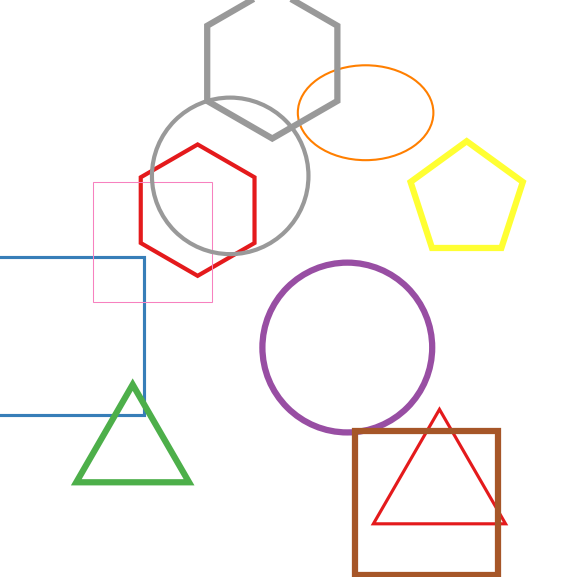[{"shape": "triangle", "thickness": 1.5, "radius": 0.66, "center": [0.761, 0.158]}, {"shape": "hexagon", "thickness": 2, "radius": 0.57, "center": [0.342, 0.635]}, {"shape": "square", "thickness": 1.5, "radius": 0.68, "center": [0.113, 0.417]}, {"shape": "triangle", "thickness": 3, "radius": 0.56, "center": [0.23, 0.22]}, {"shape": "circle", "thickness": 3, "radius": 0.74, "center": [0.601, 0.397]}, {"shape": "oval", "thickness": 1, "radius": 0.59, "center": [0.633, 0.804]}, {"shape": "pentagon", "thickness": 3, "radius": 0.51, "center": [0.808, 0.652]}, {"shape": "square", "thickness": 3, "radius": 0.62, "center": [0.739, 0.128]}, {"shape": "square", "thickness": 0.5, "radius": 0.52, "center": [0.264, 0.58]}, {"shape": "hexagon", "thickness": 3, "radius": 0.65, "center": [0.471, 0.889]}, {"shape": "circle", "thickness": 2, "radius": 0.68, "center": [0.399, 0.695]}]